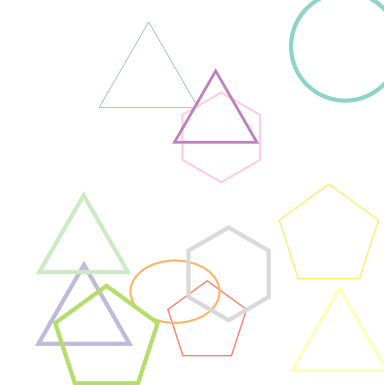[{"shape": "circle", "thickness": 3, "radius": 0.7, "center": [0.897, 0.879]}, {"shape": "triangle", "thickness": 2, "radius": 0.71, "center": [0.882, 0.109]}, {"shape": "triangle", "thickness": 3, "radius": 0.68, "center": [0.218, 0.175]}, {"shape": "pentagon", "thickness": 1, "radius": 0.54, "center": [0.538, 0.163]}, {"shape": "triangle", "thickness": 0.5, "radius": 0.74, "center": [0.386, 0.795]}, {"shape": "oval", "thickness": 1.5, "radius": 0.58, "center": [0.455, 0.242]}, {"shape": "pentagon", "thickness": 3, "radius": 0.7, "center": [0.276, 0.118]}, {"shape": "hexagon", "thickness": 1.5, "radius": 0.58, "center": [0.575, 0.643]}, {"shape": "hexagon", "thickness": 3, "radius": 0.6, "center": [0.594, 0.289]}, {"shape": "triangle", "thickness": 2, "radius": 0.62, "center": [0.56, 0.692]}, {"shape": "triangle", "thickness": 3, "radius": 0.67, "center": [0.217, 0.36]}, {"shape": "pentagon", "thickness": 1, "radius": 0.68, "center": [0.854, 0.386]}]